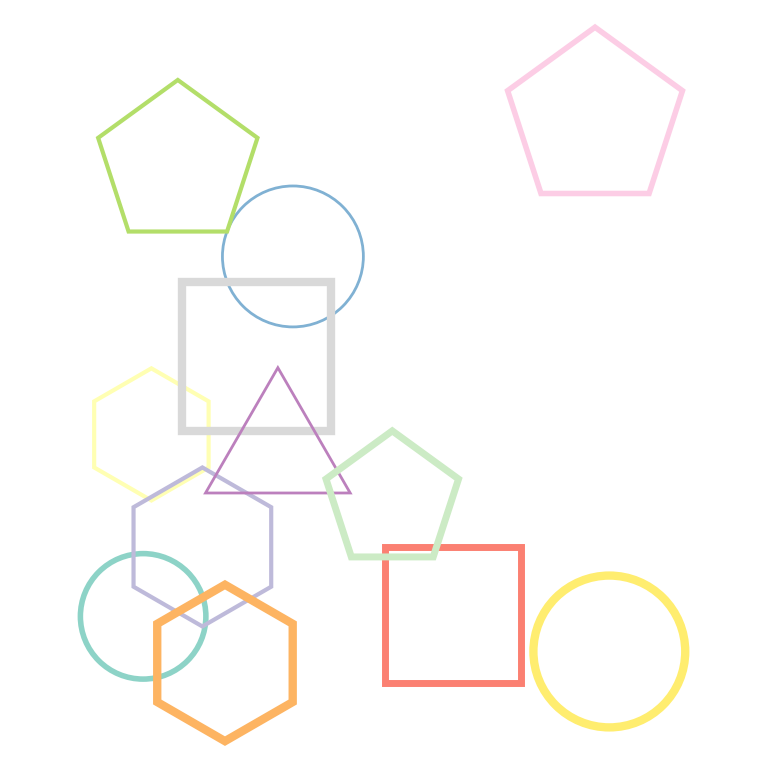[{"shape": "circle", "thickness": 2, "radius": 0.41, "center": [0.186, 0.2]}, {"shape": "hexagon", "thickness": 1.5, "radius": 0.43, "center": [0.197, 0.436]}, {"shape": "hexagon", "thickness": 1.5, "radius": 0.52, "center": [0.263, 0.29]}, {"shape": "square", "thickness": 2.5, "radius": 0.44, "center": [0.588, 0.202]}, {"shape": "circle", "thickness": 1, "radius": 0.46, "center": [0.38, 0.667]}, {"shape": "hexagon", "thickness": 3, "radius": 0.51, "center": [0.292, 0.139]}, {"shape": "pentagon", "thickness": 1.5, "radius": 0.54, "center": [0.231, 0.787]}, {"shape": "pentagon", "thickness": 2, "radius": 0.6, "center": [0.773, 0.845]}, {"shape": "square", "thickness": 3, "radius": 0.49, "center": [0.333, 0.537]}, {"shape": "triangle", "thickness": 1, "radius": 0.54, "center": [0.361, 0.414]}, {"shape": "pentagon", "thickness": 2.5, "radius": 0.45, "center": [0.509, 0.35]}, {"shape": "circle", "thickness": 3, "radius": 0.49, "center": [0.791, 0.154]}]